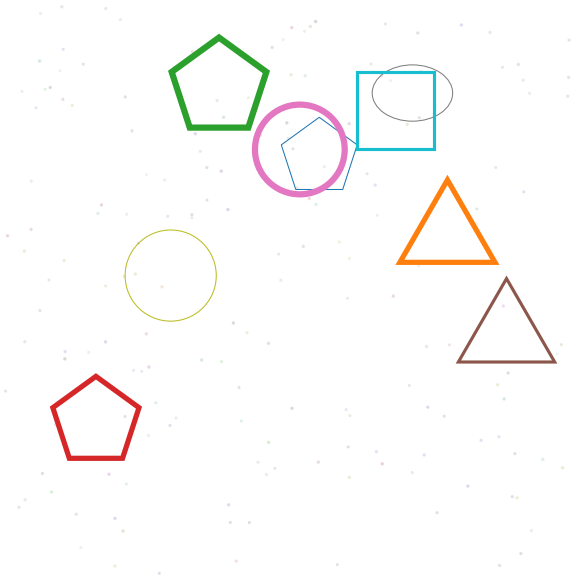[{"shape": "pentagon", "thickness": 0.5, "radius": 0.35, "center": [0.553, 0.727]}, {"shape": "triangle", "thickness": 2.5, "radius": 0.48, "center": [0.775, 0.592]}, {"shape": "pentagon", "thickness": 3, "radius": 0.43, "center": [0.379, 0.848]}, {"shape": "pentagon", "thickness": 2.5, "radius": 0.39, "center": [0.166, 0.269]}, {"shape": "triangle", "thickness": 1.5, "radius": 0.48, "center": [0.877, 0.42]}, {"shape": "circle", "thickness": 3, "radius": 0.39, "center": [0.519, 0.74]}, {"shape": "oval", "thickness": 0.5, "radius": 0.35, "center": [0.714, 0.838]}, {"shape": "circle", "thickness": 0.5, "radius": 0.39, "center": [0.296, 0.522]}, {"shape": "square", "thickness": 1.5, "radius": 0.34, "center": [0.685, 0.808]}]